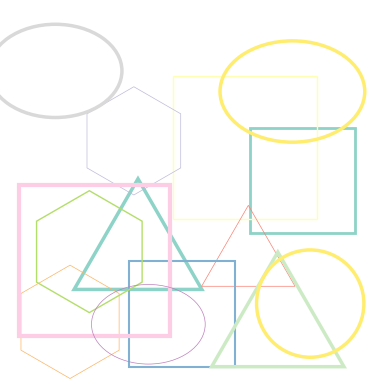[{"shape": "triangle", "thickness": 2.5, "radius": 0.96, "center": [0.358, 0.344]}, {"shape": "square", "thickness": 2, "radius": 0.68, "center": [0.786, 0.531]}, {"shape": "square", "thickness": 1, "radius": 0.93, "center": [0.636, 0.617]}, {"shape": "hexagon", "thickness": 0.5, "radius": 0.7, "center": [0.348, 0.634]}, {"shape": "triangle", "thickness": 0.5, "radius": 0.7, "center": [0.645, 0.326]}, {"shape": "square", "thickness": 1.5, "radius": 0.69, "center": [0.472, 0.184]}, {"shape": "hexagon", "thickness": 0.5, "radius": 0.74, "center": [0.182, 0.164]}, {"shape": "hexagon", "thickness": 1, "radius": 0.79, "center": [0.232, 0.346]}, {"shape": "square", "thickness": 3, "radius": 0.98, "center": [0.246, 0.323]}, {"shape": "oval", "thickness": 2.5, "radius": 0.86, "center": [0.144, 0.816]}, {"shape": "oval", "thickness": 0.5, "radius": 0.74, "center": [0.385, 0.158]}, {"shape": "triangle", "thickness": 2.5, "radius": 0.99, "center": [0.722, 0.147]}, {"shape": "circle", "thickness": 2.5, "radius": 0.7, "center": [0.806, 0.211]}, {"shape": "oval", "thickness": 2.5, "radius": 0.94, "center": [0.759, 0.762]}]